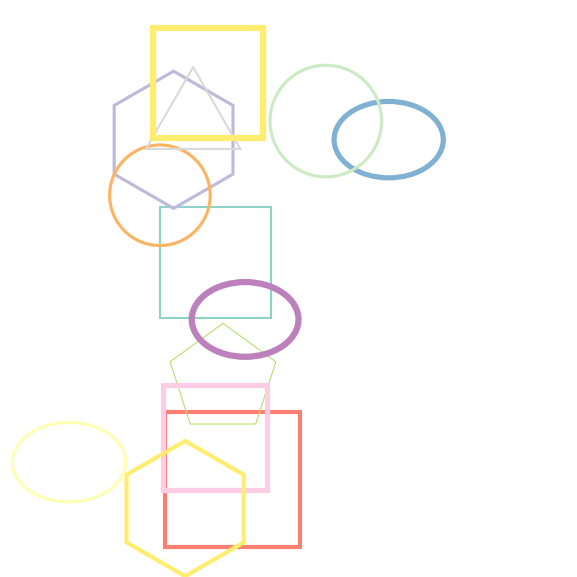[{"shape": "square", "thickness": 1, "radius": 0.48, "center": [0.372, 0.544]}, {"shape": "oval", "thickness": 1.5, "radius": 0.49, "center": [0.12, 0.199]}, {"shape": "hexagon", "thickness": 1.5, "radius": 0.59, "center": [0.301, 0.757]}, {"shape": "square", "thickness": 2, "radius": 0.58, "center": [0.402, 0.169]}, {"shape": "oval", "thickness": 2.5, "radius": 0.47, "center": [0.673, 0.757]}, {"shape": "circle", "thickness": 1.5, "radius": 0.44, "center": [0.277, 0.661]}, {"shape": "pentagon", "thickness": 0.5, "radius": 0.48, "center": [0.386, 0.343]}, {"shape": "square", "thickness": 2.5, "radius": 0.45, "center": [0.372, 0.241]}, {"shape": "triangle", "thickness": 1, "radius": 0.47, "center": [0.334, 0.788]}, {"shape": "oval", "thickness": 3, "radius": 0.46, "center": [0.424, 0.446]}, {"shape": "circle", "thickness": 1.5, "radius": 0.48, "center": [0.564, 0.79]}, {"shape": "hexagon", "thickness": 2, "radius": 0.59, "center": [0.321, 0.118]}, {"shape": "square", "thickness": 3, "radius": 0.48, "center": [0.36, 0.855]}]